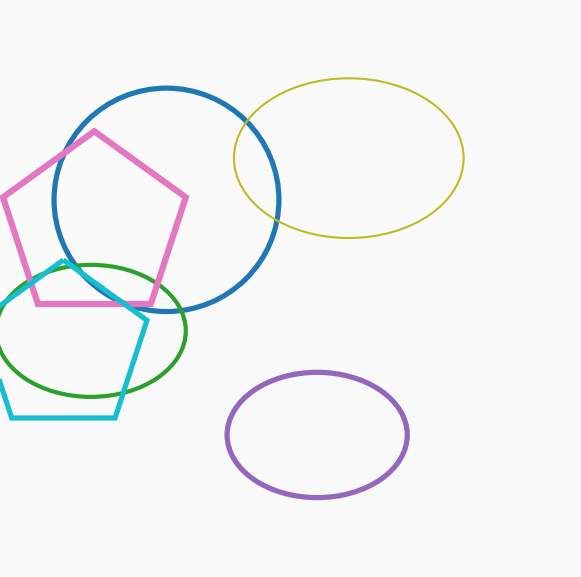[{"shape": "circle", "thickness": 2.5, "radius": 0.97, "center": [0.286, 0.653]}, {"shape": "oval", "thickness": 2, "radius": 0.82, "center": [0.156, 0.426]}, {"shape": "oval", "thickness": 2.5, "radius": 0.77, "center": [0.546, 0.246]}, {"shape": "pentagon", "thickness": 3, "radius": 0.83, "center": [0.162, 0.607]}, {"shape": "oval", "thickness": 1, "radius": 0.99, "center": [0.6, 0.725]}, {"shape": "pentagon", "thickness": 2.5, "radius": 0.76, "center": [0.109, 0.398]}]